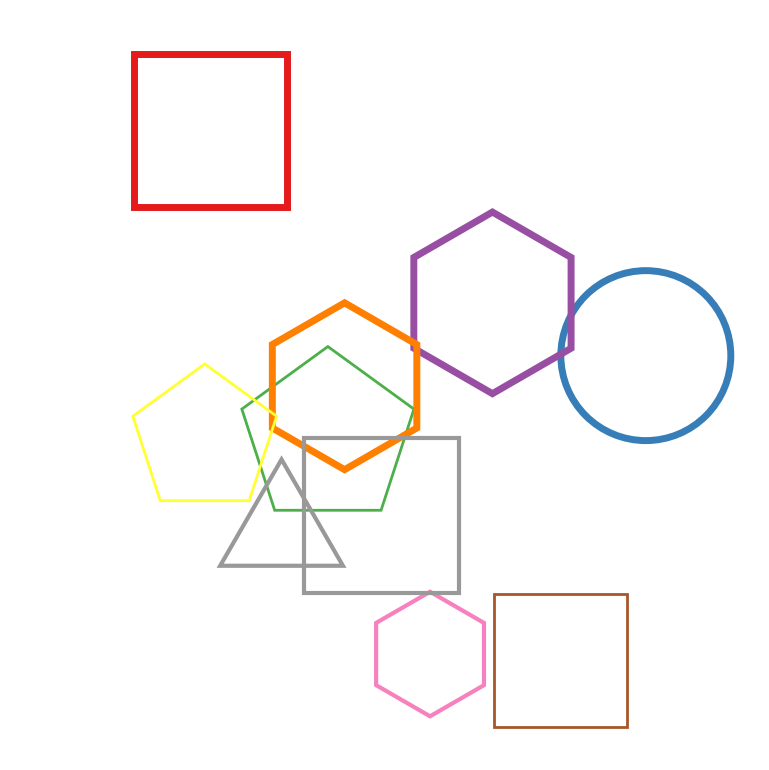[{"shape": "square", "thickness": 2.5, "radius": 0.5, "center": [0.274, 0.83]}, {"shape": "circle", "thickness": 2.5, "radius": 0.55, "center": [0.839, 0.538]}, {"shape": "pentagon", "thickness": 1, "radius": 0.59, "center": [0.426, 0.432]}, {"shape": "hexagon", "thickness": 2.5, "radius": 0.59, "center": [0.64, 0.607]}, {"shape": "hexagon", "thickness": 2.5, "radius": 0.54, "center": [0.448, 0.498]}, {"shape": "pentagon", "thickness": 1, "radius": 0.49, "center": [0.266, 0.429]}, {"shape": "square", "thickness": 1, "radius": 0.43, "center": [0.728, 0.143]}, {"shape": "hexagon", "thickness": 1.5, "radius": 0.4, "center": [0.559, 0.151]}, {"shape": "square", "thickness": 1.5, "radius": 0.5, "center": [0.495, 0.33]}, {"shape": "triangle", "thickness": 1.5, "radius": 0.46, "center": [0.366, 0.311]}]